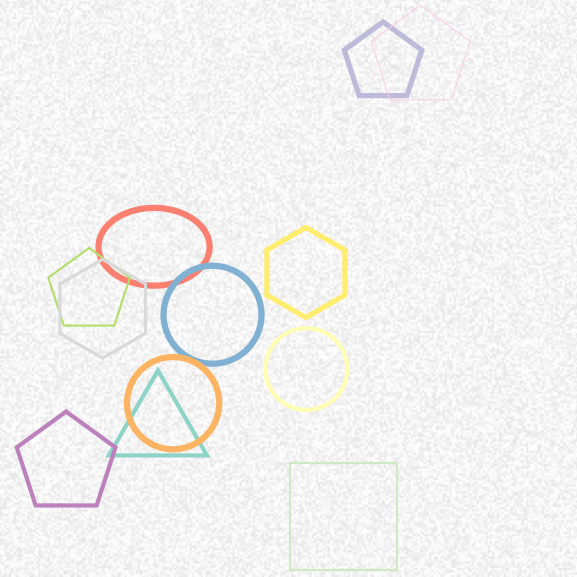[{"shape": "triangle", "thickness": 2, "radius": 0.49, "center": [0.273, 0.26]}, {"shape": "circle", "thickness": 2, "radius": 0.35, "center": [0.531, 0.36]}, {"shape": "pentagon", "thickness": 2.5, "radius": 0.35, "center": [0.663, 0.891]}, {"shape": "oval", "thickness": 3, "radius": 0.48, "center": [0.267, 0.572]}, {"shape": "circle", "thickness": 3, "radius": 0.42, "center": [0.368, 0.454]}, {"shape": "circle", "thickness": 3, "radius": 0.4, "center": [0.3, 0.301]}, {"shape": "pentagon", "thickness": 1, "radius": 0.37, "center": [0.154, 0.495]}, {"shape": "pentagon", "thickness": 0.5, "radius": 0.45, "center": [0.728, 0.9]}, {"shape": "hexagon", "thickness": 1.5, "radius": 0.43, "center": [0.178, 0.465]}, {"shape": "pentagon", "thickness": 2, "radius": 0.45, "center": [0.115, 0.197]}, {"shape": "square", "thickness": 1, "radius": 0.46, "center": [0.594, 0.105]}, {"shape": "hexagon", "thickness": 2.5, "radius": 0.39, "center": [0.53, 0.527]}]